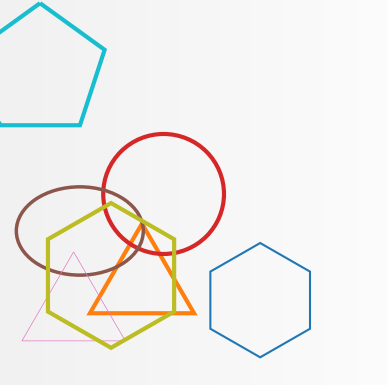[{"shape": "hexagon", "thickness": 1.5, "radius": 0.74, "center": [0.671, 0.22]}, {"shape": "triangle", "thickness": 3, "radius": 0.78, "center": [0.366, 0.264]}, {"shape": "circle", "thickness": 3, "radius": 0.78, "center": [0.422, 0.496]}, {"shape": "oval", "thickness": 2.5, "radius": 0.82, "center": [0.206, 0.4]}, {"shape": "triangle", "thickness": 0.5, "radius": 0.77, "center": [0.19, 0.192]}, {"shape": "hexagon", "thickness": 3, "radius": 0.94, "center": [0.287, 0.285]}, {"shape": "pentagon", "thickness": 3, "radius": 0.88, "center": [0.103, 0.816]}]